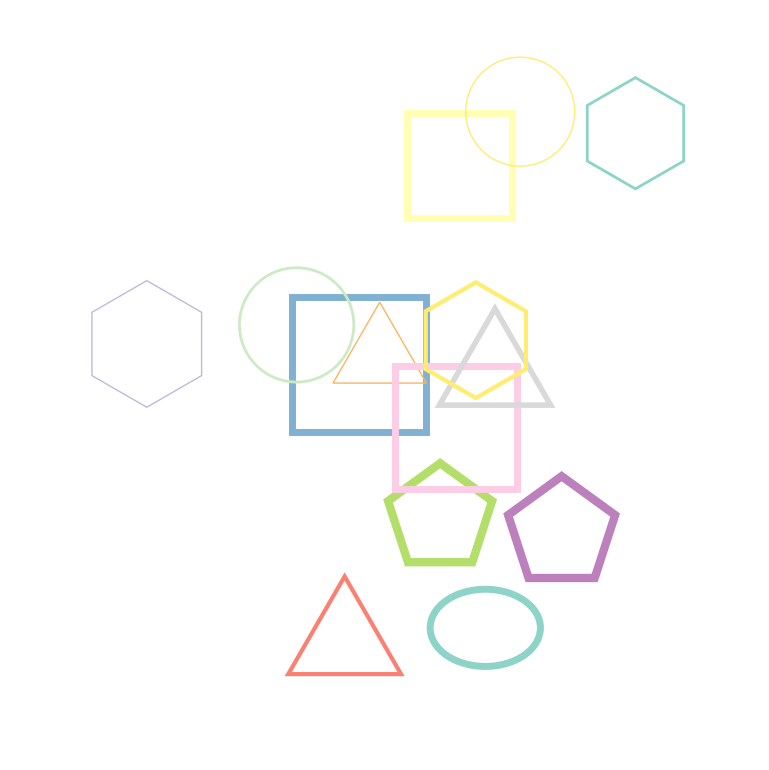[{"shape": "oval", "thickness": 2.5, "radius": 0.36, "center": [0.63, 0.185]}, {"shape": "hexagon", "thickness": 1, "radius": 0.36, "center": [0.825, 0.827]}, {"shape": "square", "thickness": 2.5, "radius": 0.34, "center": [0.596, 0.785]}, {"shape": "hexagon", "thickness": 0.5, "radius": 0.41, "center": [0.191, 0.553]}, {"shape": "triangle", "thickness": 1.5, "radius": 0.42, "center": [0.448, 0.167]}, {"shape": "square", "thickness": 2.5, "radius": 0.44, "center": [0.466, 0.527]}, {"shape": "triangle", "thickness": 0.5, "radius": 0.35, "center": [0.493, 0.538]}, {"shape": "pentagon", "thickness": 3, "radius": 0.36, "center": [0.572, 0.327]}, {"shape": "square", "thickness": 2.5, "radius": 0.4, "center": [0.592, 0.445]}, {"shape": "triangle", "thickness": 2, "radius": 0.42, "center": [0.643, 0.516]}, {"shape": "pentagon", "thickness": 3, "radius": 0.37, "center": [0.729, 0.309]}, {"shape": "circle", "thickness": 1, "radius": 0.37, "center": [0.385, 0.578]}, {"shape": "hexagon", "thickness": 1.5, "radius": 0.38, "center": [0.618, 0.558]}, {"shape": "circle", "thickness": 0.5, "radius": 0.35, "center": [0.676, 0.855]}]